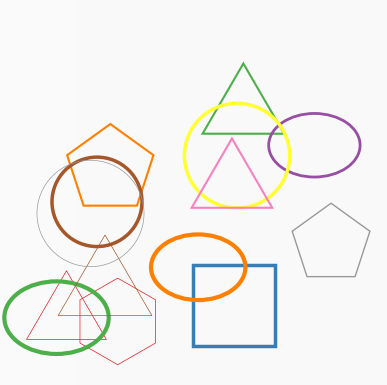[{"shape": "hexagon", "thickness": 0.5, "radius": 0.56, "center": [0.304, 0.165]}, {"shape": "triangle", "thickness": 0.5, "radius": 0.59, "center": [0.171, 0.178]}, {"shape": "square", "thickness": 2.5, "radius": 0.53, "center": [0.605, 0.207]}, {"shape": "oval", "thickness": 3, "radius": 0.67, "center": [0.146, 0.175]}, {"shape": "triangle", "thickness": 1.5, "radius": 0.61, "center": [0.628, 0.713]}, {"shape": "oval", "thickness": 2, "radius": 0.59, "center": [0.811, 0.623]}, {"shape": "pentagon", "thickness": 1.5, "radius": 0.59, "center": [0.285, 0.561]}, {"shape": "oval", "thickness": 3, "radius": 0.61, "center": [0.511, 0.306]}, {"shape": "circle", "thickness": 2.5, "radius": 0.68, "center": [0.612, 0.596]}, {"shape": "circle", "thickness": 2.5, "radius": 0.58, "center": [0.25, 0.476]}, {"shape": "triangle", "thickness": 0.5, "radius": 0.7, "center": [0.271, 0.25]}, {"shape": "triangle", "thickness": 1.5, "radius": 0.6, "center": [0.599, 0.52]}, {"shape": "circle", "thickness": 0.5, "radius": 0.69, "center": [0.234, 0.446]}, {"shape": "pentagon", "thickness": 1, "radius": 0.53, "center": [0.854, 0.367]}]